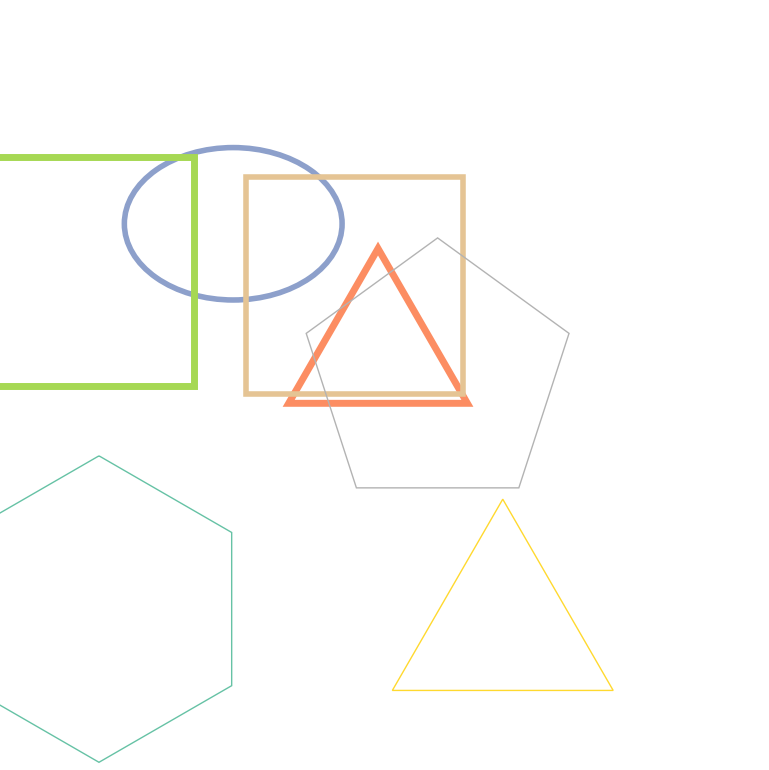[{"shape": "hexagon", "thickness": 0.5, "radius": 0.99, "center": [0.129, 0.209]}, {"shape": "triangle", "thickness": 2.5, "radius": 0.67, "center": [0.491, 0.543]}, {"shape": "oval", "thickness": 2, "radius": 0.71, "center": [0.303, 0.709]}, {"shape": "square", "thickness": 2.5, "radius": 0.74, "center": [0.103, 0.647]}, {"shape": "triangle", "thickness": 0.5, "radius": 0.83, "center": [0.653, 0.186]}, {"shape": "square", "thickness": 2, "radius": 0.7, "center": [0.461, 0.629]}, {"shape": "pentagon", "thickness": 0.5, "radius": 0.9, "center": [0.568, 0.512]}]